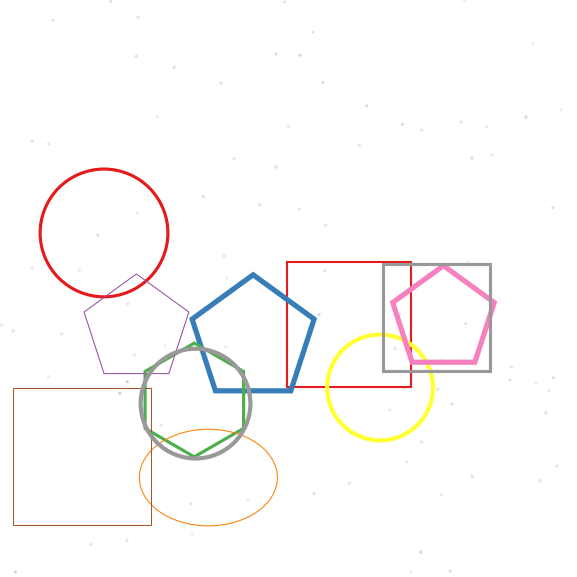[{"shape": "square", "thickness": 1, "radius": 0.54, "center": [0.604, 0.437]}, {"shape": "circle", "thickness": 1.5, "radius": 0.55, "center": [0.18, 0.596]}, {"shape": "pentagon", "thickness": 2.5, "radius": 0.56, "center": [0.438, 0.412]}, {"shape": "hexagon", "thickness": 1.5, "radius": 0.49, "center": [0.336, 0.307]}, {"shape": "pentagon", "thickness": 0.5, "radius": 0.48, "center": [0.236, 0.429]}, {"shape": "oval", "thickness": 0.5, "radius": 0.6, "center": [0.361, 0.172]}, {"shape": "circle", "thickness": 2, "radius": 0.46, "center": [0.658, 0.328]}, {"shape": "square", "thickness": 0.5, "radius": 0.6, "center": [0.142, 0.208]}, {"shape": "pentagon", "thickness": 2.5, "radius": 0.46, "center": [0.768, 0.447]}, {"shape": "square", "thickness": 1.5, "radius": 0.46, "center": [0.755, 0.449]}, {"shape": "circle", "thickness": 2, "radius": 0.48, "center": [0.339, 0.3]}]